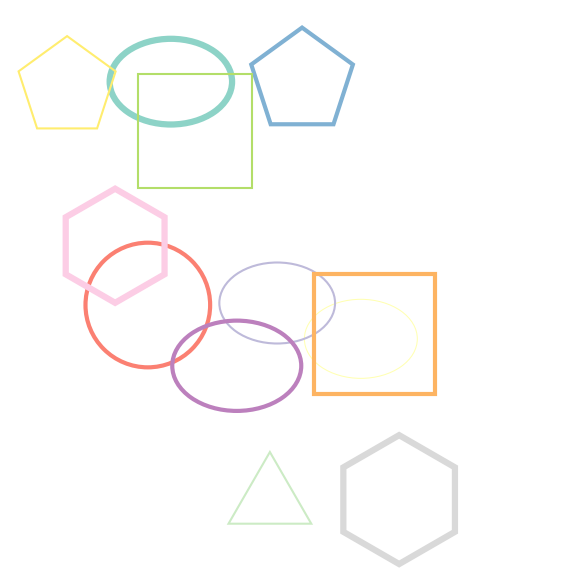[{"shape": "oval", "thickness": 3, "radius": 0.53, "center": [0.296, 0.858]}, {"shape": "oval", "thickness": 0.5, "radius": 0.49, "center": [0.625, 0.412]}, {"shape": "oval", "thickness": 1, "radius": 0.5, "center": [0.48, 0.474]}, {"shape": "circle", "thickness": 2, "radius": 0.54, "center": [0.256, 0.471]}, {"shape": "pentagon", "thickness": 2, "radius": 0.46, "center": [0.523, 0.859]}, {"shape": "square", "thickness": 2, "radius": 0.52, "center": [0.648, 0.421]}, {"shape": "square", "thickness": 1, "radius": 0.49, "center": [0.337, 0.772]}, {"shape": "hexagon", "thickness": 3, "radius": 0.49, "center": [0.199, 0.574]}, {"shape": "hexagon", "thickness": 3, "radius": 0.56, "center": [0.691, 0.134]}, {"shape": "oval", "thickness": 2, "radius": 0.56, "center": [0.41, 0.366]}, {"shape": "triangle", "thickness": 1, "radius": 0.41, "center": [0.467, 0.134]}, {"shape": "pentagon", "thickness": 1, "radius": 0.44, "center": [0.116, 0.848]}]